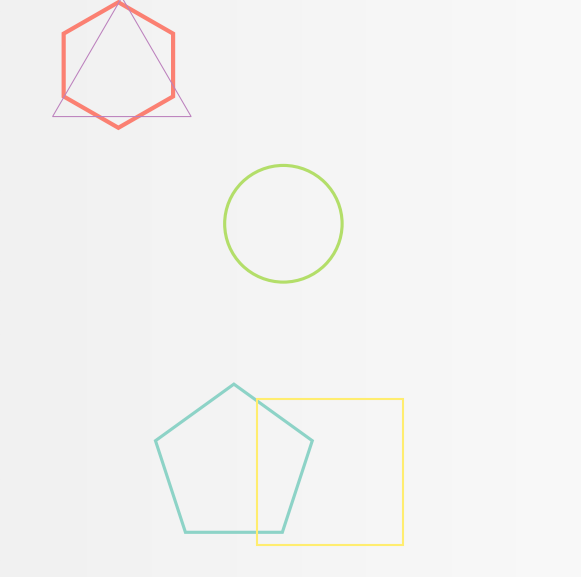[{"shape": "pentagon", "thickness": 1.5, "radius": 0.71, "center": [0.402, 0.192]}, {"shape": "hexagon", "thickness": 2, "radius": 0.54, "center": [0.204, 0.887]}, {"shape": "circle", "thickness": 1.5, "radius": 0.51, "center": [0.488, 0.612]}, {"shape": "triangle", "thickness": 0.5, "radius": 0.69, "center": [0.21, 0.866]}, {"shape": "square", "thickness": 1, "radius": 0.63, "center": [0.567, 0.182]}]